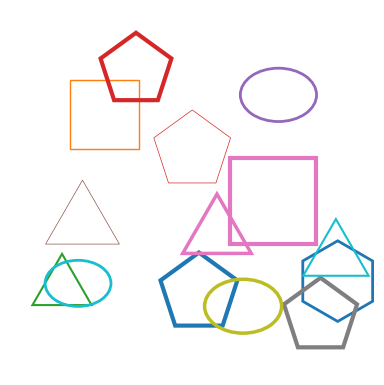[{"shape": "pentagon", "thickness": 3, "radius": 0.52, "center": [0.517, 0.239]}, {"shape": "hexagon", "thickness": 2, "radius": 0.52, "center": [0.877, 0.27]}, {"shape": "square", "thickness": 1, "radius": 0.45, "center": [0.271, 0.703]}, {"shape": "triangle", "thickness": 1.5, "radius": 0.44, "center": [0.161, 0.252]}, {"shape": "pentagon", "thickness": 3, "radius": 0.48, "center": [0.353, 0.818]}, {"shape": "pentagon", "thickness": 0.5, "radius": 0.52, "center": [0.499, 0.61]}, {"shape": "oval", "thickness": 2, "radius": 0.49, "center": [0.723, 0.754]}, {"shape": "triangle", "thickness": 0.5, "radius": 0.55, "center": [0.214, 0.421]}, {"shape": "square", "thickness": 3, "radius": 0.56, "center": [0.71, 0.477]}, {"shape": "triangle", "thickness": 2.5, "radius": 0.51, "center": [0.564, 0.393]}, {"shape": "pentagon", "thickness": 3, "radius": 0.5, "center": [0.832, 0.179]}, {"shape": "oval", "thickness": 2.5, "radius": 0.5, "center": [0.631, 0.205]}, {"shape": "triangle", "thickness": 1.5, "radius": 0.49, "center": [0.872, 0.333]}, {"shape": "oval", "thickness": 2, "radius": 0.43, "center": [0.203, 0.264]}]